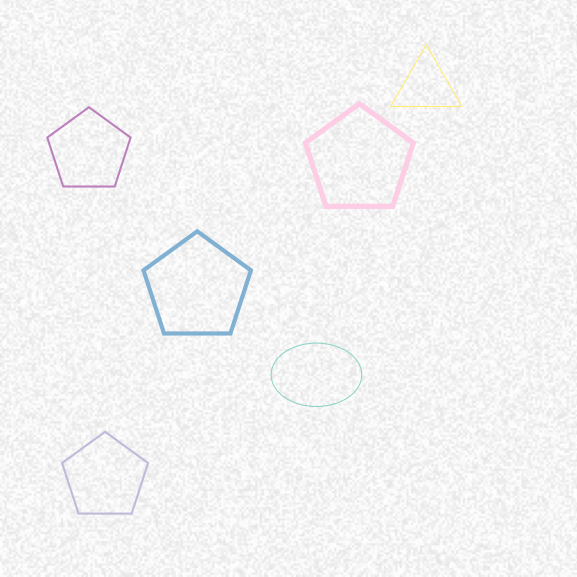[{"shape": "oval", "thickness": 0.5, "radius": 0.39, "center": [0.548, 0.35]}, {"shape": "pentagon", "thickness": 1, "radius": 0.39, "center": [0.182, 0.173]}, {"shape": "pentagon", "thickness": 2, "radius": 0.49, "center": [0.342, 0.501]}, {"shape": "pentagon", "thickness": 2.5, "radius": 0.49, "center": [0.622, 0.721]}, {"shape": "pentagon", "thickness": 1, "radius": 0.38, "center": [0.154, 0.738]}, {"shape": "triangle", "thickness": 0.5, "radius": 0.36, "center": [0.738, 0.85]}]